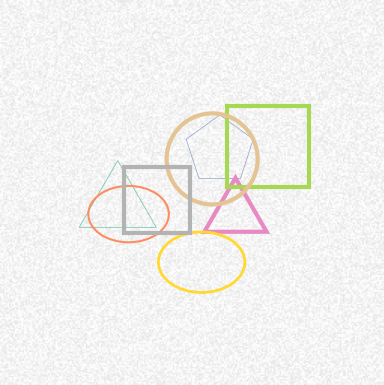[{"shape": "triangle", "thickness": 0.5, "radius": 0.58, "center": [0.306, 0.467]}, {"shape": "oval", "thickness": 1.5, "radius": 0.52, "center": [0.334, 0.444]}, {"shape": "pentagon", "thickness": 0.5, "radius": 0.46, "center": [0.571, 0.61]}, {"shape": "triangle", "thickness": 3, "radius": 0.47, "center": [0.612, 0.445]}, {"shape": "square", "thickness": 3, "radius": 0.53, "center": [0.696, 0.619]}, {"shape": "oval", "thickness": 2, "radius": 0.56, "center": [0.524, 0.319]}, {"shape": "circle", "thickness": 3, "radius": 0.59, "center": [0.551, 0.587]}, {"shape": "square", "thickness": 3, "radius": 0.43, "center": [0.408, 0.481]}]